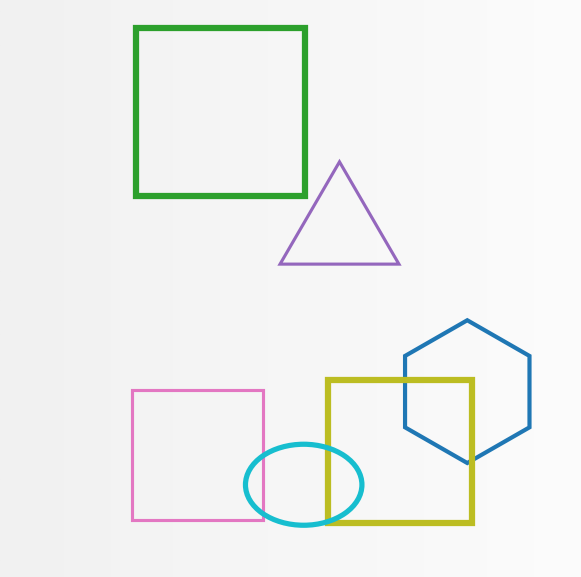[{"shape": "hexagon", "thickness": 2, "radius": 0.62, "center": [0.804, 0.321]}, {"shape": "square", "thickness": 3, "radius": 0.73, "center": [0.379, 0.805]}, {"shape": "triangle", "thickness": 1.5, "radius": 0.59, "center": [0.584, 0.601]}, {"shape": "square", "thickness": 1.5, "radius": 0.56, "center": [0.339, 0.211]}, {"shape": "square", "thickness": 3, "radius": 0.62, "center": [0.688, 0.217]}, {"shape": "oval", "thickness": 2.5, "radius": 0.5, "center": [0.522, 0.16]}]